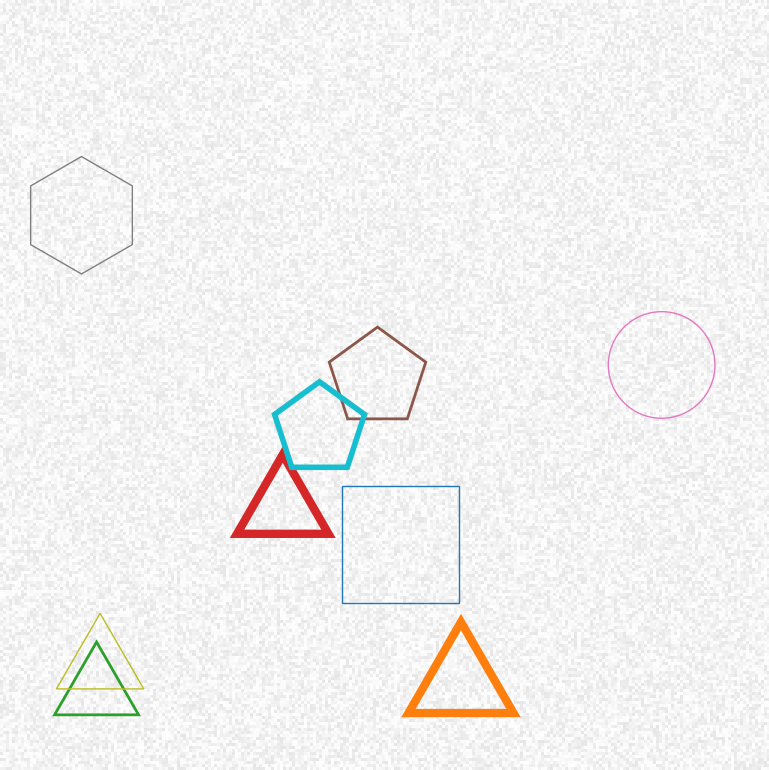[{"shape": "square", "thickness": 0.5, "radius": 0.38, "center": [0.52, 0.293]}, {"shape": "triangle", "thickness": 3, "radius": 0.39, "center": [0.599, 0.113]}, {"shape": "triangle", "thickness": 1, "radius": 0.32, "center": [0.125, 0.103]}, {"shape": "triangle", "thickness": 3, "radius": 0.34, "center": [0.367, 0.341]}, {"shape": "pentagon", "thickness": 1, "radius": 0.33, "center": [0.49, 0.509]}, {"shape": "circle", "thickness": 0.5, "radius": 0.35, "center": [0.859, 0.526]}, {"shape": "hexagon", "thickness": 0.5, "radius": 0.38, "center": [0.106, 0.72]}, {"shape": "triangle", "thickness": 0.5, "radius": 0.33, "center": [0.13, 0.138]}, {"shape": "pentagon", "thickness": 2, "radius": 0.31, "center": [0.415, 0.443]}]